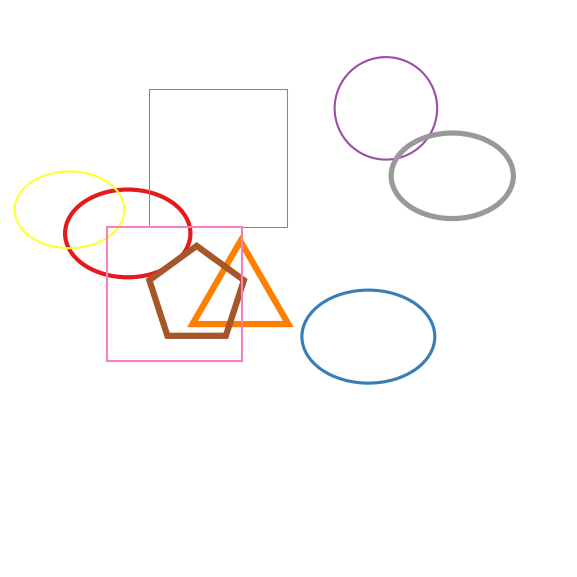[{"shape": "oval", "thickness": 2, "radius": 0.54, "center": [0.221, 0.595]}, {"shape": "oval", "thickness": 1.5, "radius": 0.58, "center": [0.638, 0.416]}, {"shape": "square", "thickness": 0.5, "radius": 0.6, "center": [0.377, 0.726]}, {"shape": "circle", "thickness": 1, "radius": 0.44, "center": [0.668, 0.812]}, {"shape": "triangle", "thickness": 3, "radius": 0.48, "center": [0.416, 0.486]}, {"shape": "oval", "thickness": 1, "radius": 0.48, "center": [0.12, 0.636]}, {"shape": "pentagon", "thickness": 3, "radius": 0.43, "center": [0.341, 0.487]}, {"shape": "square", "thickness": 1, "radius": 0.58, "center": [0.302, 0.49]}, {"shape": "oval", "thickness": 2.5, "radius": 0.53, "center": [0.783, 0.695]}]